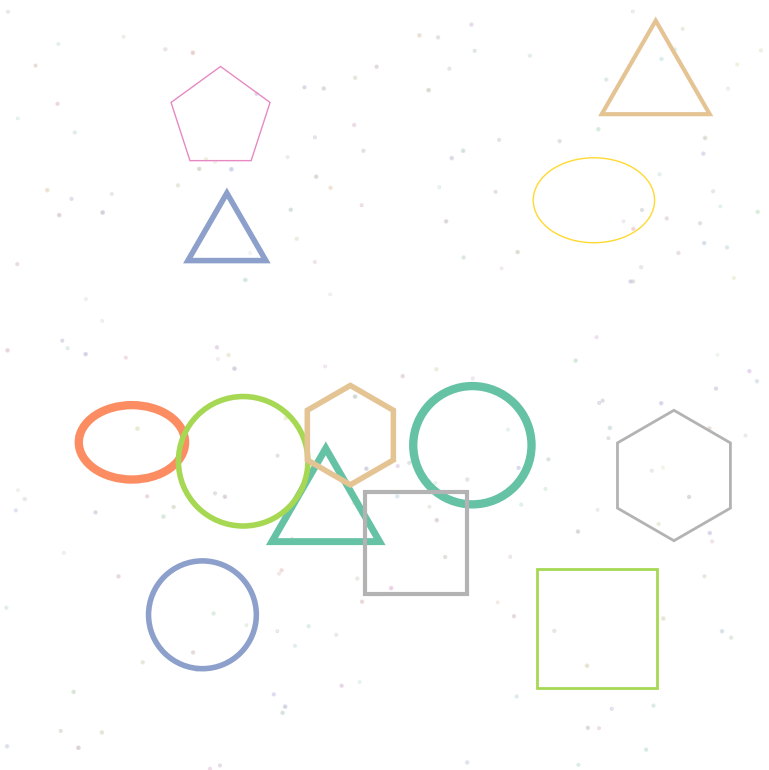[{"shape": "triangle", "thickness": 2.5, "radius": 0.4, "center": [0.423, 0.337]}, {"shape": "circle", "thickness": 3, "radius": 0.38, "center": [0.613, 0.422]}, {"shape": "oval", "thickness": 3, "radius": 0.35, "center": [0.171, 0.426]}, {"shape": "triangle", "thickness": 2, "radius": 0.29, "center": [0.295, 0.691]}, {"shape": "circle", "thickness": 2, "radius": 0.35, "center": [0.263, 0.202]}, {"shape": "pentagon", "thickness": 0.5, "radius": 0.34, "center": [0.286, 0.846]}, {"shape": "circle", "thickness": 2, "radius": 0.42, "center": [0.316, 0.401]}, {"shape": "square", "thickness": 1, "radius": 0.39, "center": [0.775, 0.184]}, {"shape": "oval", "thickness": 0.5, "radius": 0.39, "center": [0.771, 0.74]}, {"shape": "hexagon", "thickness": 2, "radius": 0.32, "center": [0.455, 0.435]}, {"shape": "triangle", "thickness": 1.5, "radius": 0.4, "center": [0.852, 0.892]}, {"shape": "square", "thickness": 1.5, "radius": 0.33, "center": [0.54, 0.295]}, {"shape": "hexagon", "thickness": 1, "radius": 0.42, "center": [0.875, 0.382]}]